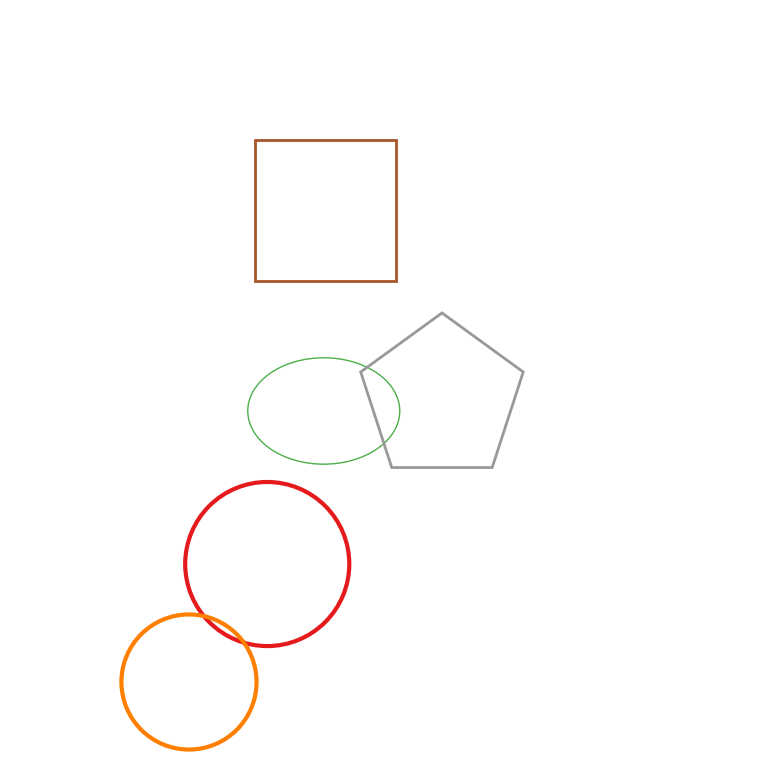[{"shape": "circle", "thickness": 1.5, "radius": 0.53, "center": [0.347, 0.267]}, {"shape": "oval", "thickness": 0.5, "radius": 0.49, "center": [0.42, 0.466]}, {"shape": "circle", "thickness": 1.5, "radius": 0.44, "center": [0.245, 0.114]}, {"shape": "square", "thickness": 1, "radius": 0.46, "center": [0.423, 0.727]}, {"shape": "pentagon", "thickness": 1, "radius": 0.55, "center": [0.574, 0.483]}]